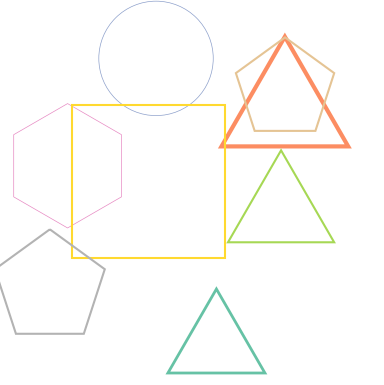[{"shape": "triangle", "thickness": 2, "radius": 0.73, "center": [0.562, 0.104]}, {"shape": "triangle", "thickness": 3, "radius": 0.95, "center": [0.74, 0.715]}, {"shape": "circle", "thickness": 0.5, "radius": 0.74, "center": [0.405, 0.848]}, {"shape": "hexagon", "thickness": 0.5, "radius": 0.81, "center": [0.176, 0.569]}, {"shape": "triangle", "thickness": 1.5, "radius": 0.8, "center": [0.73, 0.45]}, {"shape": "square", "thickness": 1.5, "radius": 0.99, "center": [0.386, 0.528]}, {"shape": "pentagon", "thickness": 1.5, "radius": 0.67, "center": [0.74, 0.769]}, {"shape": "pentagon", "thickness": 1.5, "radius": 0.75, "center": [0.13, 0.254]}]